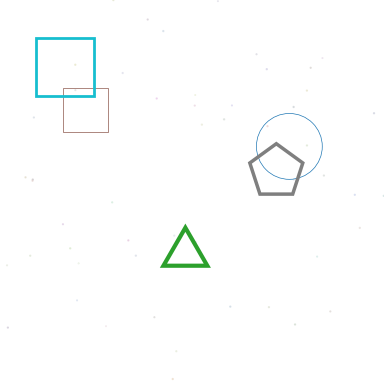[{"shape": "circle", "thickness": 0.5, "radius": 0.43, "center": [0.752, 0.62]}, {"shape": "triangle", "thickness": 3, "radius": 0.33, "center": [0.481, 0.343]}, {"shape": "square", "thickness": 0.5, "radius": 0.29, "center": [0.223, 0.714]}, {"shape": "pentagon", "thickness": 2.5, "radius": 0.36, "center": [0.718, 0.554]}, {"shape": "square", "thickness": 2, "radius": 0.37, "center": [0.169, 0.826]}]